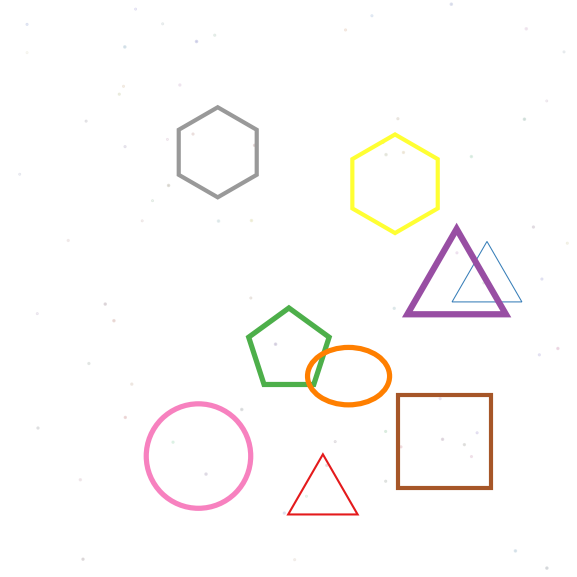[{"shape": "triangle", "thickness": 1, "radius": 0.35, "center": [0.559, 0.143]}, {"shape": "triangle", "thickness": 0.5, "radius": 0.35, "center": [0.843, 0.511]}, {"shape": "pentagon", "thickness": 2.5, "radius": 0.37, "center": [0.5, 0.393]}, {"shape": "triangle", "thickness": 3, "radius": 0.49, "center": [0.791, 0.504]}, {"shape": "oval", "thickness": 2.5, "radius": 0.36, "center": [0.604, 0.348]}, {"shape": "hexagon", "thickness": 2, "radius": 0.43, "center": [0.684, 0.681]}, {"shape": "square", "thickness": 2, "radius": 0.4, "center": [0.77, 0.234]}, {"shape": "circle", "thickness": 2.5, "radius": 0.45, "center": [0.344, 0.209]}, {"shape": "hexagon", "thickness": 2, "radius": 0.39, "center": [0.377, 0.735]}]